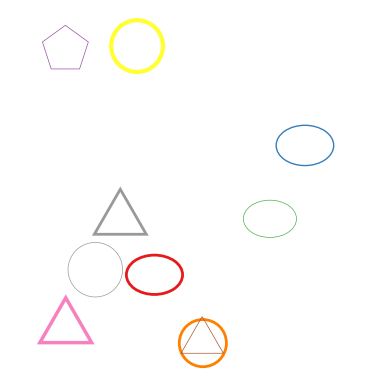[{"shape": "oval", "thickness": 2, "radius": 0.36, "center": [0.401, 0.286]}, {"shape": "oval", "thickness": 1, "radius": 0.37, "center": [0.792, 0.622]}, {"shape": "oval", "thickness": 0.5, "radius": 0.35, "center": [0.701, 0.432]}, {"shape": "pentagon", "thickness": 0.5, "radius": 0.31, "center": [0.17, 0.872]}, {"shape": "circle", "thickness": 2, "radius": 0.31, "center": [0.527, 0.109]}, {"shape": "circle", "thickness": 3, "radius": 0.34, "center": [0.356, 0.88]}, {"shape": "triangle", "thickness": 0.5, "radius": 0.32, "center": [0.525, 0.114]}, {"shape": "triangle", "thickness": 2.5, "radius": 0.39, "center": [0.171, 0.149]}, {"shape": "circle", "thickness": 0.5, "radius": 0.35, "center": [0.248, 0.3]}, {"shape": "triangle", "thickness": 2, "radius": 0.39, "center": [0.312, 0.43]}]